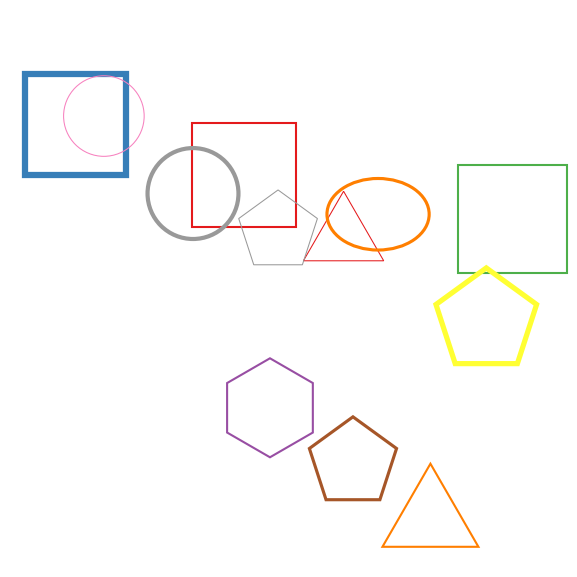[{"shape": "square", "thickness": 1, "radius": 0.45, "center": [0.422, 0.696]}, {"shape": "triangle", "thickness": 0.5, "radius": 0.4, "center": [0.595, 0.588]}, {"shape": "square", "thickness": 3, "radius": 0.44, "center": [0.132, 0.783]}, {"shape": "square", "thickness": 1, "radius": 0.47, "center": [0.887, 0.62]}, {"shape": "hexagon", "thickness": 1, "radius": 0.43, "center": [0.467, 0.293]}, {"shape": "triangle", "thickness": 1, "radius": 0.48, "center": [0.745, 0.1]}, {"shape": "oval", "thickness": 1.5, "radius": 0.44, "center": [0.655, 0.628]}, {"shape": "pentagon", "thickness": 2.5, "radius": 0.46, "center": [0.842, 0.444]}, {"shape": "pentagon", "thickness": 1.5, "radius": 0.4, "center": [0.611, 0.198]}, {"shape": "circle", "thickness": 0.5, "radius": 0.35, "center": [0.18, 0.798]}, {"shape": "circle", "thickness": 2, "radius": 0.39, "center": [0.334, 0.664]}, {"shape": "pentagon", "thickness": 0.5, "radius": 0.36, "center": [0.481, 0.599]}]